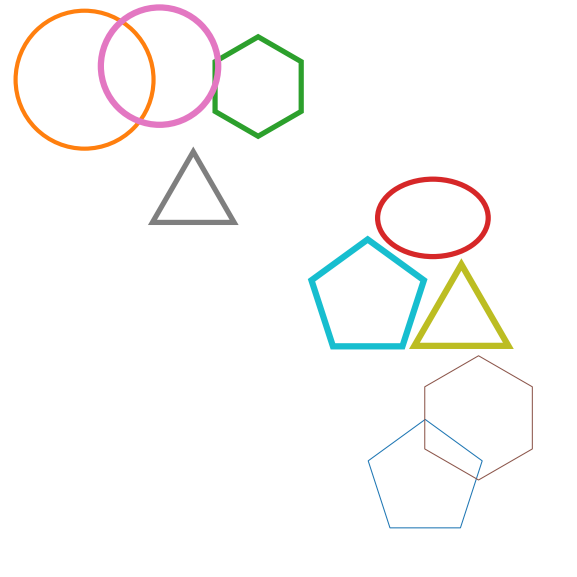[{"shape": "pentagon", "thickness": 0.5, "radius": 0.52, "center": [0.736, 0.169]}, {"shape": "circle", "thickness": 2, "radius": 0.6, "center": [0.146, 0.861]}, {"shape": "hexagon", "thickness": 2.5, "radius": 0.43, "center": [0.447, 0.849]}, {"shape": "oval", "thickness": 2.5, "radius": 0.48, "center": [0.75, 0.622]}, {"shape": "hexagon", "thickness": 0.5, "radius": 0.54, "center": [0.829, 0.276]}, {"shape": "circle", "thickness": 3, "radius": 0.51, "center": [0.276, 0.885]}, {"shape": "triangle", "thickness": 2.5, "radius": 0.41, "center": [0.335, 0.655]}, {"shape": "triangle", "thickness": 3, "radius": 0.47, "center": [0.799, 0.447]}, {"shape": "pentagon", "thickness": 3, "radius": 0.51, "center": [0.637, 0.482]}]